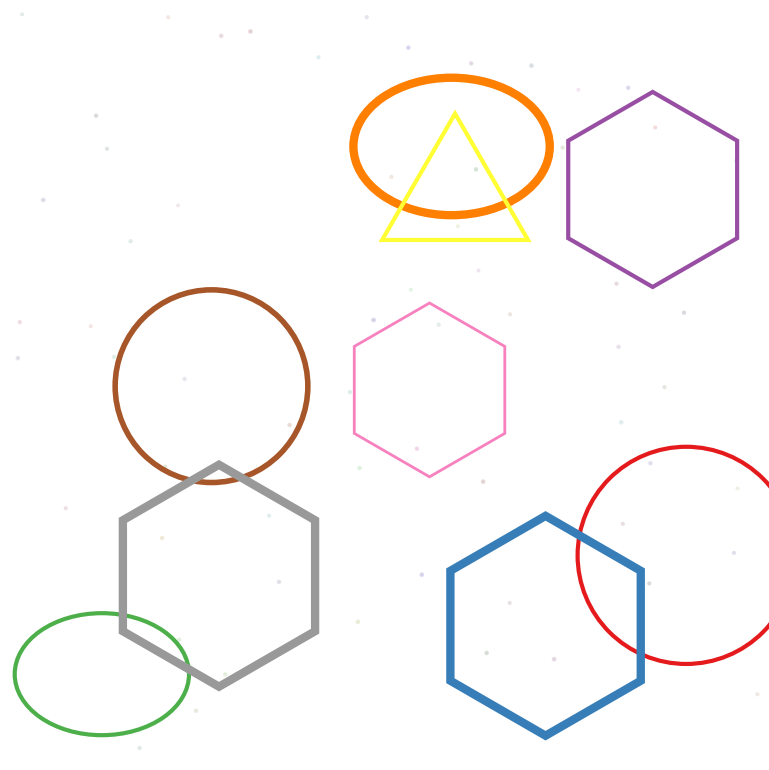[{"shape": "circle", "thickness": 1.5, "radius": 0.71, "center": [0.891, 0.279]}, {"shape": "hexagon", "thickness": 3, "radius": 0.71, "center": [0.709, 0.187]}, {"shape": "oval", "thickness": 1.5, "radius": 0.57, "center": [0.132, 0.124]}, {"shape": "hexagon", "thickness": 1.5, "radius": 0.63, "center": [0.848, 0.754]}, {"shape": "oval", "thickness": 3, "radius": 0.64, "center": [0.586, 0.81]}, {"shape": "triangle", "thickness": 1.5, "radius": 0.55, "center": [0.591, 0.743]}, {"shape": "circle", "thickness": 2, "radius": 0.63, "center": [0.275, 0.498]}, {"shape": "hexagon", "thickness": 1, "radius": 0.56, "center": [0.558, 0.494]}, {"shape": "hexagon", "thickness": 3, "radius": 0.72, "center": [0.284, 0.252]}]